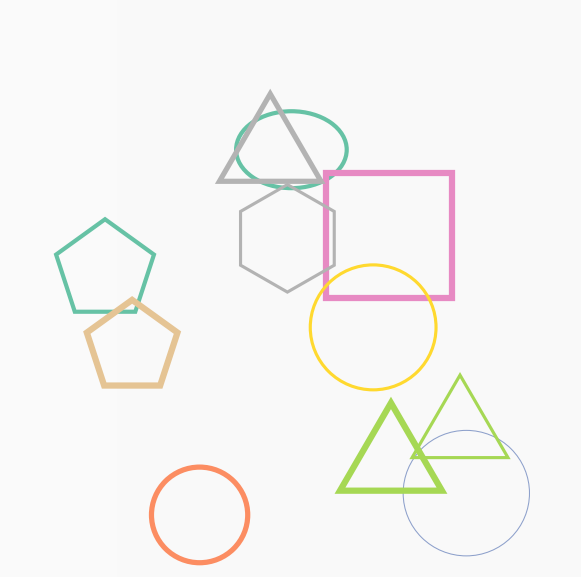[{"shape": "oval", "thickness": 2, "radius": 0.48, "center": [0.501, 0.74]}, {"shape": "pentagon", "thickness": 2, "radius": 0.44, "center": [0.181, 0.531]}, {"shape": "circle", "thickness": 2.5, "radius": 0.41, "center": [0.343, 0.108]}, {"shape": "circle", "thickness": 0.5, "radius": 0.54, "center": [0.802, 0.145]}, {"shape": "square", "thickness": 3, "radius": 0.54, "center": [0.67, 0.591]}, {"shape": "triangle", "thickness": 1.5, "radius": 0.48, "center": [0.791, 0.254]}, {"shape": "triangle", "thickness": 3, "radius": 0.51, "center": [0.673, 0.2]}, {"shape": "circle", "thickness": 1.5, "radius": 0.54, "center": [0.642, 0.432]}, {"shape": "pentagon", "thickness": 3, "radius": 0.41, "center": [0.227, 0.398]}, {"shape": "hexagon", "thickness": 1.5, "radius": 0.47, "center": [0.494, 0.586]}, {"shape": "triangle", "thickness": 2.5, "radius": 0.5, "center": [0.465, 0.736]}]